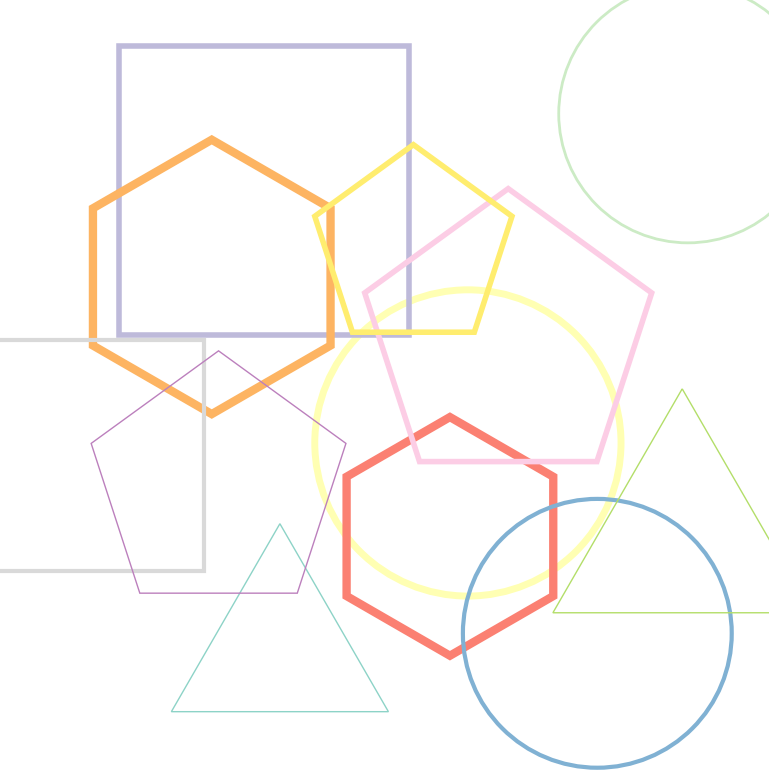[{"shape": "triangle", "thickness": 0.5, "radius": 0.81, "center": [0.363, 0.157]}, {"shape": "circle", "thickness": 2.5, "radius": 0.99, "center": [0.608, 0.425]}, {"shape": "square", "thickness": 2, "radius": 0.94, "center": [0.343, 0.752]}, {"shape": "hexagon", "thickness": 3, "radius": 0.77, "center": [0.584, 0.303]}, {"shape": "circle", "thickness": 1.5, "radius": 0.87, "center": [0.776, 0.178]}, {"shape": "hexagon", "thickness": 3, "radius": 0.89, "center": [0.275, 0.64]}, {"shape": "triangle", "thickness": 0.5, "radius": 0.97, "center": [0.886, 0.301]}, {"shape": "pentagon", "thickness": 2, "radius": 0.98, "center": [0.66, 0.559]}, {"shape": "square", "thickness": 1.5, "radius": 0.75, "center": [0.115, 0.408]}, {"shape": "pentagon", "thickness": 0.5, "radius": 0.87, "center": [0.284, 0.37]}, {"shape": "circle", "thickness": 1, "radius": 0.84, "center": [0.893, 0.852]}, {"shape": "pentagon", "thickness": 2, "radius": 0.67, "center": [0.537, 0.677]}]